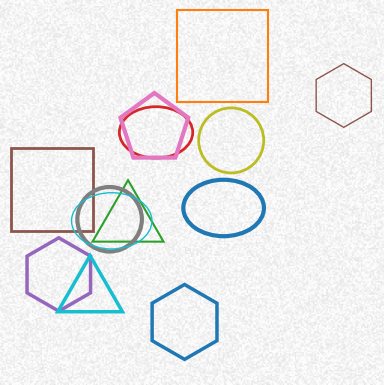[{"shape": "oval", "thickness": 3, "radius": 0.52, "center": [0.581, 0.46]}, {"shape": "hexagon", "thickness": 2.5, "radius": 0.49, "center": [0.479, 0.164]}, {"shape": "square", "thickness": 1.5, "radius": 0.59, "center": [0.578, 0.855]}, {"shape": "triangle", "thickness": 1.5, "radius": 0.53, "center": [0.333, 0.426]}, {"shape": "oval", "thickness": 2, "radius": 0.48, "center": [0.405, 0.656]}, {"shape": "hexagon", "thickness": 2.5, "radius": 0.48, "center": [0.153, 0.287]}, {"shape": "square", "thickness": 2, "radius": 0.54, "center": [0.135, 0.507]}, {"shape": "hexagon", "thickness": 1, "radius": 0.41, "center": [0.893, 0.752]}, {"shape": "pentagon", "thickness": 3, "radius": 0.46, "center": [0.401, 0.666]}, {"shape": "circle", "thickness": 3, "radius": 0.42, "center": [0.285, 0.431]}, {"shape": "circle", "thickness": 2, "radius": 0.42, "center": [0.6, 0.635]}, {"shape": "oval", "thickness": 1, "radius": 0.52, "center": [0.29, 0.426]}, {"shape": "triangle", "thickness": 2.5, "radius": 0.49, "center": [0.234, 0.239]}]